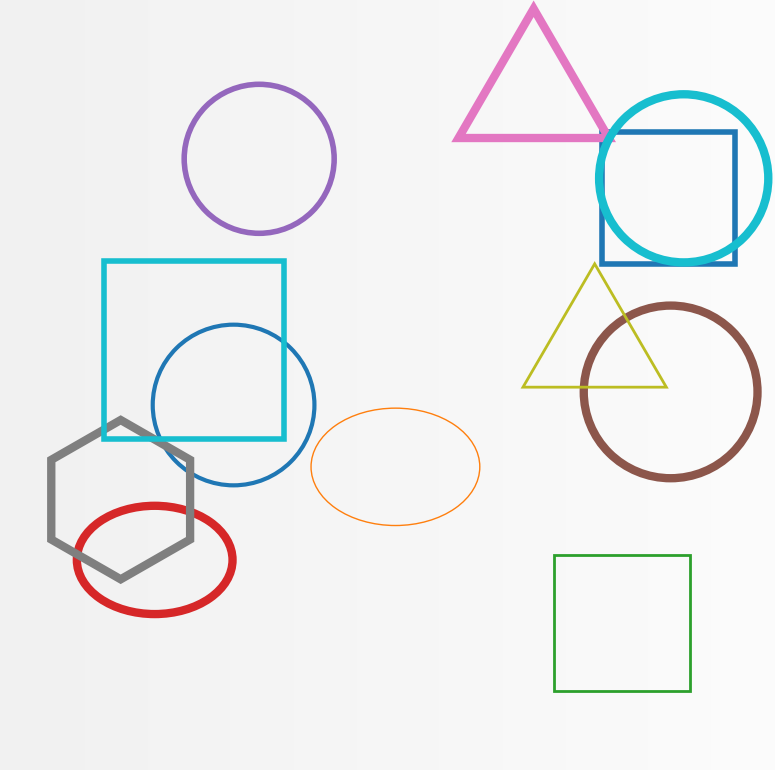[{"shape": "circle", "thickness": 1.5, "radius": 0.52, "center": [0.301, 0.474]}, {"shape": "square", "thickness": 2, "radius": 0.43, "center": [0.862, 0.743]}, {"shape": "oval", "thickness": 0.5, "radius": 0.54, "center": [0.51, 0.394]}, {"shape": "square", "thickness": 1, "radius": 0.44, "center": [0.802, 0.191]}, {"shape": "oval", "thickness": 3, "radius": 0.5, "center": [0.2, 0.273]}, {"shape": "circle", "thickness": 2, "radius": 0.48, "center": [0.334, 0.794]}, {"shape": "circle", "thickness": 3, "radius": 0.56, "center": [0.865, 0.491]}, {"shape": "triangle", "thickness": 3, "radius": 0.56, "center": [0.689, 0.877]}, {"shape": "hexagon", "thickness": 3, "radius": 0.52, "center": [0.156, 0.351]}, {"shape": "triangle", "thickness": 1, "radius": 0.53, "center": [0.767, 0.551]}, {"shape": "square", "thickness": 2, "radius": 0.58, "center": [0.25, 0.545]}, {"shape": "circle", "thickness": 3, "radius": 0.55, "center": [0.882, 0.768]}]